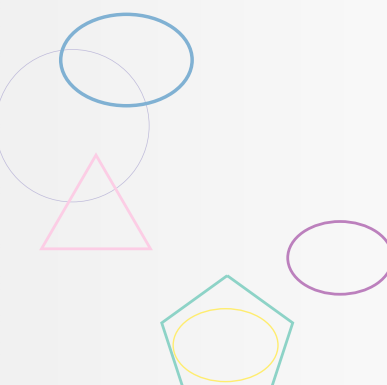[{"shape": "pentagon", "thickness": 2, "radius": 0.89, "center": [0.586, 0.106]}, {"shape": "circle", "thickness": 0.5, "radius": 0.99, "center": [0.187, 0.673]}, {"shape": "oval", "thickness": 2.5, "radius": 0.85, "center": [0.326, 0.844]}, {"shape": "triangle", "thickness": 2, "radius": 0.81, "center": [0.248, 0.435]}, {"shape": "oval", "thickness": 2, "radius": 0.67, "center": [0.877, 0.33]}, {"shape": "oval", "thickness": 1, "radius": 0.68, "center": [0.582, 0.103]}]